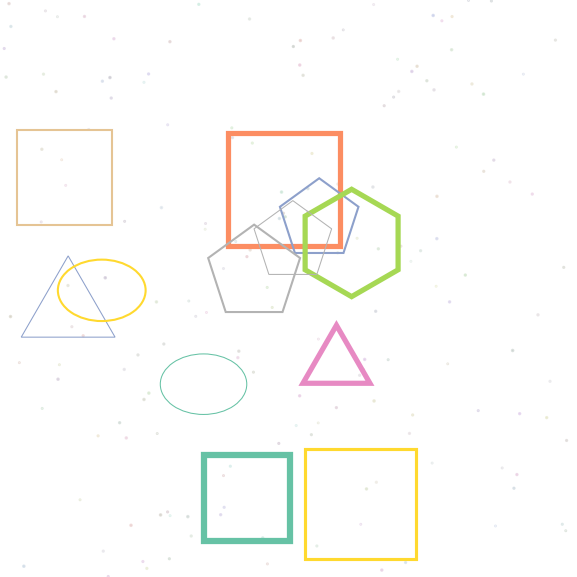[{"shape": "square", "thickness": 3, "radius": 0.37, "center": [0.427, 0.137]}, {"shape": "oval", "thickness": 0.5, "radius": 0.37, "center": [0.352, 0.334]}, {"shape": "square", "thickness": 2.5, "radius": 0.49, "center": [0.492, 0.672]}, {"shape": "pentagon", "thickness": 1, "radius": 0.36, "center": [0.553, 0.619]}, {"shape": "triangle", "thickness": 0.5, "radius": 0.47, "center": [0.118, 0.462]}, {"shape": "triangle", "thickness": 2.5, "radius": 0.33, "center": [0.583, 0.369]}, {"shape": "hexagon", "thickness": 2.5, "radius": 0.46, "center": [0.609, 0.578]}, {"shape": "oval", "thickness": 1, "radius": 0.38, "center": [0.176, 0.496]}, {"shape": "square", "thickness": 1.5, "radius": 0.48, "center": [0.624, 0.126]}, {"shape": "square", "thickness": 1, "radius": 0.41, "center": [0.112, 0.691]}, {"shape": "pentagon", "thickness": 1, "radius": 0.42, "center": [0.44, 0.526]}, {"shape": "pentagon", "thickness": 0.5, "radius": 0.35, "center": [0.507, 0.581]}]